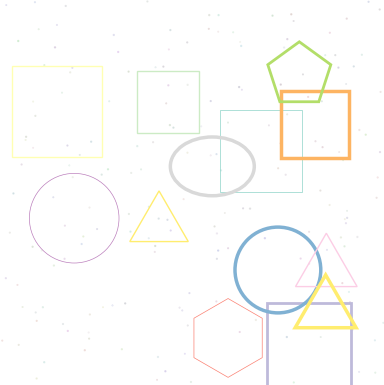[{"shape": "square", "thickness": 0.5, "radius": 0.53, "center": [0.678, 0.608]}, {"shape": "square", "thickness": 1, "radius": 0.59, "center": [0.148, 0.711]}, {"shape": "square", "thickness": 2, "radius": 0.55, "center": [0.803, 0.103]}, {"shape": "hexagon", "thickness": 0.5, "radius": 0.51, "center": [0.592, 0.122]}, {"shape": "circle", "thickness": 2.5, "radius": 0.56, "center": [0.722, 0.299]}, {"shape": "square", "thickness": 2.5, "radius": 0.44, "center": [0.817, 0.677]}, {"shape": "pentagon", "thickness": 2, "radius": 0.43, "center": [0.777, 0.805]}, {"shape": "triangle", "thickness": 1, "radius": 0.46, "center": [0.848, 0.302]}, {"shape": "oval", "thickness": 2.5, "radius": 0.55, "center": [0.551, 0.568]}, {"shape": "circle", "thickness": 0.5, "radius": 0.58, "center": [0.193, 0.433]}, {"shape": "square", "thickness": 1, "radius": 0.41, "center": [0.437, 0.735]}, {"shape": "triangle", "thickness": 1, "radius": 0.44, "center": [0.413, 0.416]}, {"shape": "triangle", "thickness": 2.5, "radius": 0.46, "center": [0.846, 0.195]}]